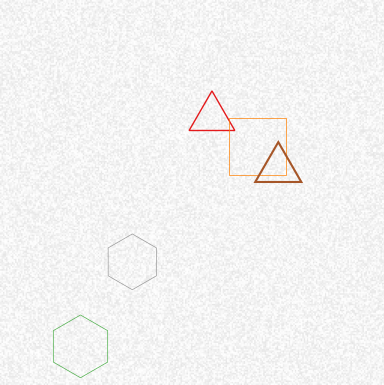[{"shape": "triangle", "thickness": 1, "radius": 0.34, "center": [0.551, 0.695]}, {"shape": "hexagon", "thickness": 0.5, "radius": 0.41, "center": [0.209, 0.1]}, {"shape": "square", "thickness": 0.5, "radius": 0.37, "center": [0.669, 0.619]}, {"shape": "triangle", "thickness": 1.5, "radius": 0.35, "center": [0.723, 0.562]}, {"shape": "hexagon", "thickness": 0.5, "radius": 0.36, "center": [0.344, 0.32]}]